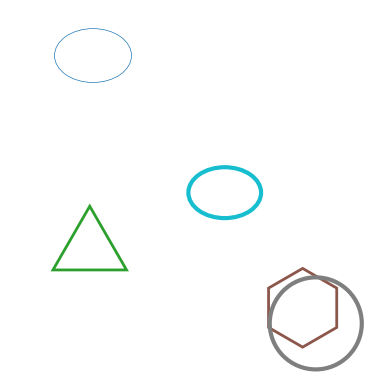[{"shape": "oval", "thickness": 0.5, "radius": 0.5, "center": [0.242, 0.856]}, {"shape": "triangle", "thickness": 2, "radius": 0.55, "center": [0.233, 0.354]}, {"shape": "hexagon", "thickness": 2, "radius": 0.51, "center": [0.786, 0.201]}, {"shape": "circle", "thickness": 3, "radius": 0.6, "center": [0.82, 0.16]}, {"shape": "oval", "thickness": 3, "radius": 0.47, "center": [0.584, 0.5]}]